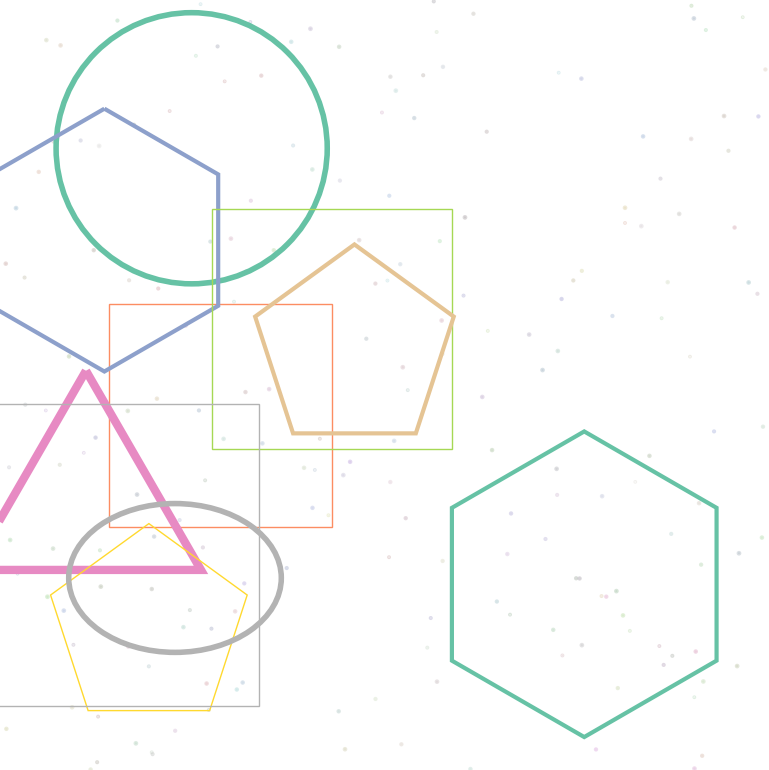[{"shape": "circle", "thickness": 2, "radius": 0.88, "center": [0.249, 0.807]}, {"shape": "hexagon", "thickness": 1.5, "radius": 0.99, "center": [0.759, 0.241]}, {"shape": "square", "thickness": 0.5, "radius": 0.72, "center": [0.286, 0.46]}, {"shape": "hexagon", "thickness": 1.5, "radius": 0.85, "center": [0.136, 0.688]}, {"shape": "triangle", "thickness": 3, "radius": 0.86, "center": [0.112, 0.346]}, {"shape": "square", "thickness": 0.5, "radius": 0.78, "center": [0.431, 0.573]}, {"shape": "pentagon", "thickness": 0.5, "radius": 0.67, "center": [0.193, 0.186]}, {"shape": "pentagon", "thickness": 1.5, "radius": 0.68, "center": [0.46, 0.547]}, {"shape": "oval", "thickness": 2, "radius": 0.69, "center": [0.227, 0.249]}, {"shape": "square", "thickness": 0.5, "radius": 0.98, "center": [0.141, 0.279]}]